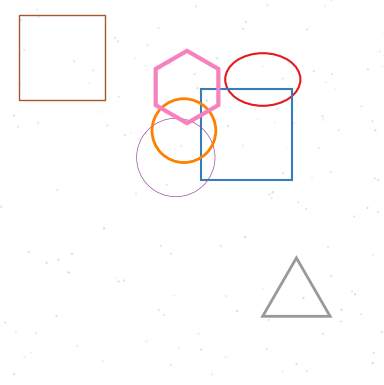[{"shape": "oval", "thickness": 1.5, "radius": 0.49, "center": [0.683, 0.794]}, {"shape": "square", "thickness": 1.5, "radius": 0.59, "center": [0.64, 0.651]}, {"shape": "circle", "thickness": 0.5, "radius": 0.51, "center": [0.457, 0.591]}, {"shape": "circle", "thickness": 2, "radius": 0.41, "center": [0.478, 0.661]}, {"shape": "square", "thickness": 1, "radius": 0.55, "center": [0.161, 0.851]}, {"shape": "hexagon", "thickness": 3, "radius": 0.47, "center": [0.486, 0.774]}, {"shape": "triangle", "thickness": 2, "radius": 0.51, "center": [0.77, 0.229]}]